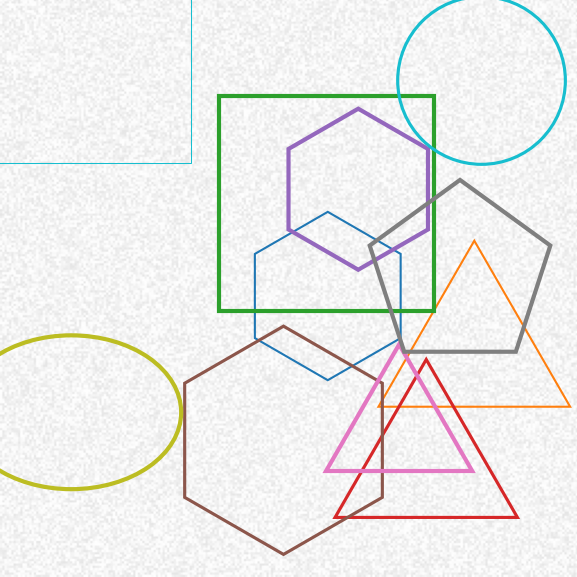[{"shape": "hexagon", "thickness": 1, "radius": 0.73, "center": [0.568, 0.487]}, {"shape": "triangle", "thickness": 1, "radius": 0.96, "center": [0.821, 0.391]}, {"shape": "square", "thickness": 2, "radius": 0.93, "center": [0.566, 0.647]}, {"shape": "triangle", "thickness": 1.5, "radius": 0.91, "center": [0.738, 0.194]}, {"shape": "hexagon", "thickness": 2, "radius": 0.7, "center": [0.62, 0.671]}, {"shape": "hexagon", "thickness": 1.5, "radius": 0.99, "center": [0.491, 0.237]}, {"shape": "triangle", "thickness": 2, "radius": 0.73, "center": [0.691, 0.257]}, {"shape": "pentagon", "thickness": 2, "radius": 0.82, "center": [0.797, 0.523]}, {"shape": "oval", "thickness": 2, "radius": 0.95, "center": [0.123, 0.285]}, {"shape": "circle", "thickness": 1.5, "radius": 0.73, "center": [0.834, 0.86]}, {"shape": "square", "thickness": 0.5, "radius": 0.88, "center": [0.154, 0.894]}]